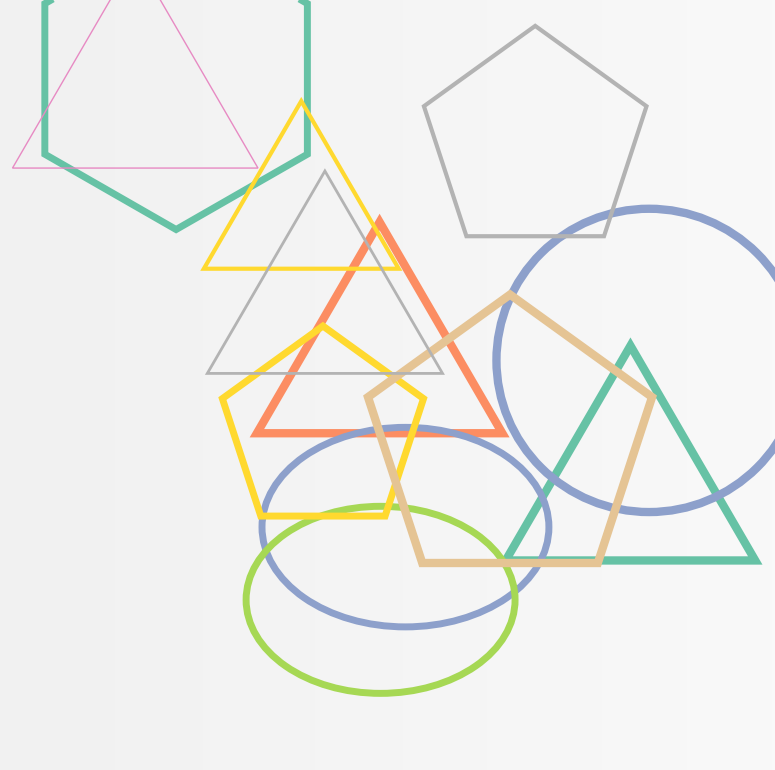[{"shape": "triangle", "thickness": 3, "radius": 0.93, "center": [0.813, 0.365]}, {"shape": "hexagon", "thickness": 2.5, "radius": 0.98, "center": [0.227, 0.898]}, {"shape": "triangle", "thickness": 3, "radius": 0.91, "center": [0.49, 0.529]}, {"shape": "circle", "thickness": 3, "radius": 0.98, "center": [0.838, 0.532]}, {"shape": "oval", "thickness": 2.5, "radius": 0.93, "center": [0.523, 0.315]}, {"shape": "triangle", "thickness": 0.5, "radius": 0.91, "center": [0.175, 0.873]}, {"shape": "oval", "thickness": 2.5, "radius": 0.87, "center": [0.491, 0.221]}, {"shape": "triangle", "thickness": 1.5, "radius": 0.73, "center": [0.389, 0.724]}, {"shape": "pentagon", "thickness": 2.5, "radius": 0.68, "center": [0.417, 0.44]}, {"shape": "pentagon", "thickness": 3, "radius": 0.96, "center": [0.658, 0.425]}, {"shape": "triangle", "thickness": 1, "radius": 0.88, "center": [0.419, 0.603]}, {"shape": "pentagon", "thickness": 1.5, "radius": 0.76, "center": [0.691, 0.815]}]